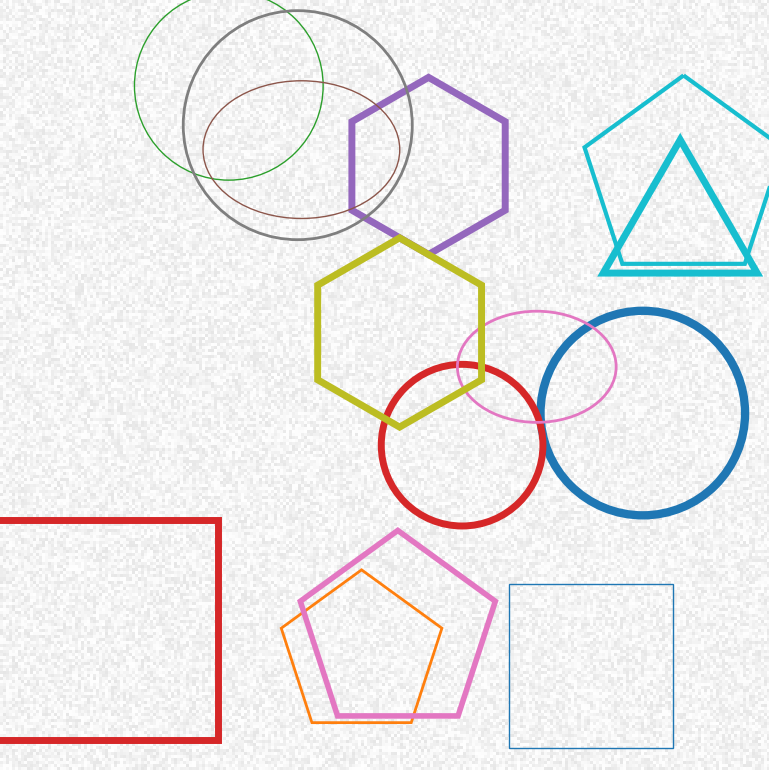[{"shape": "circle", "thickness": 3, "radius": 0.66, "center": [0.835, 0.464]}, {"shape": "square", "thickness": 0.5, "radius": 0.53, "center": [0.767, 0.135]}, {"shape": "pentagon", "thickness": 1, "radius": 0.55, "center": [0.47, 0.15]}, {"shape": "circle", "thickness": 0.5, "radius": 0.61, "center": [0.297, 0.889]}, {"shape": "square", "thickness": 2.5, "radius": 0.72, "center": [0.139, 0.182]}, {"shape": "circle", "thickness": 2.5, "radius": 0.52, "center": [0.6, 0.422]}, {"shape": "hexagon", "thickness": 2.5, "radius": 0.57, "center": [0.557, 0.785]}, {"shape": "oval", "thickness": 0.5, "radius": 0.64, "center": [0.391, 0.806]}, {"shape": "oval", "thickness": 1, "radius": 0.52, "center": [0.697, 0.524]}, {"shape": "pentagon", "thickness": 2, "radius": 0.67, "center": [0.517, 0.178]}, {"shape": "circle", "thickness": 1, "radius": 0.74, "center": [0.387, 0.837]}, {"shape": "hexagon", "thickness": 2.5, "radius": 0.61, "center": [0.519, 0.568]}, {"shape": "pentagon", "thickness": 1.5, "radius": 0.68, "center": [0.888, 0.767]}, {"shape": "triangle", "thickness": 2.5, "radius": 0.58, "center": [0.883, 0.703]}]